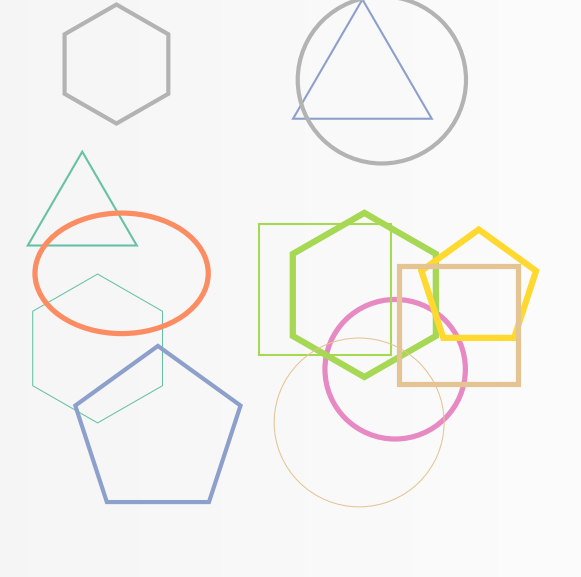[{"shape": "triangle", "thickness": 1, "radius": 0.54, "center": [0.142, 0.628]}, {"shape": "hexagon", "thickness": 0.5, "radius": 0.64, "center": [0.168, 0.396]}, {"shape": "oval", "thickness": 2.5, "radius": 0.75, "center": [0.209, 0.526]}, {"shape": "pentagon", "thickness": 2, "radius": 0.75, "center": [0.272, 0.251]}, {"shape": "triangle", "thickness": 1, "radius": 0.69, "center": [0.624, 0.862]}, {"shape": "circle", "thickness": 2.5, "radius": 0.6, "center": [0.68, 0.36]}, {"shape": "hexagon", "thickness": 3, "radius": 0.71, "center": [0.627, 0.488]}, {"shape": "square", "thickness": 1, "radius": 0.57, "center": [0.559, 0.498]}, {"shape": "pentagon", "thickness": 3, "radius": 0.52, "center": [0.824, 0.498]}, {"shape": "square", "thickness": 2.5, "radius": 0.51, "center": [0.788, 0.436]}, {"shape": "circle", "thickness": 0.5, "radius": 0.73, "center": [0.618, 0.268]}, {"shape": "hexagon", "thickness": 2, "radius": 0.52, "center": [0.2, 0.888]}, {"shape": "circle", "thickness": 2, "radius": 0.72, "center": [0.657, 0.861]}]